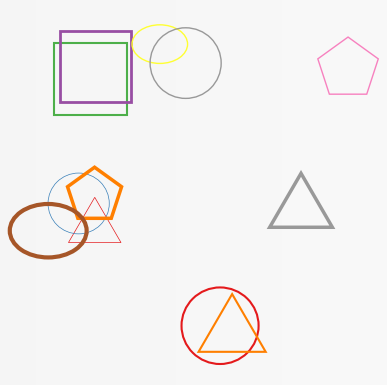[{"shape": "triangle", "thickness": 0.5, "radius": 0.39, "center": [0.244, 0.409]}, {"shape": "circle", "thickness": 1.5, "radius": 0.5, "center": [0.568, 0.154]}, {"shape": "circle", "thickness": 0.5, "radius": 0.39, "center": [0.203, 0.472]}, {"shape": "square", "thickness": 1.5, "radius": 0.47, "center": [0.233, 0.795]}, {"shape": "square", "thickness": 2, "radius": 0.46, "center": [0.247, 0.826]}, {"shape": "pentagon", "thickness": 2.5, "radius": 0.37, "center": [0.244, 0.492]}, {"shape": "triangle", "thickness": 1.5, "radius": 0.5, "center": [0.599, 0.136]}, {"shape": "oval", "thickness": 1, "radius": 0.36, "center": [0.412, 0.885]}, {"shape": "oval", "thickness": 3, "radius": 0.5, "center": [0.124, 0.401]}, {"shape": "pentagon", "thickness": 1, "radius": 0.41, "center": [0.898, 0.822]}, {"shape": "circle", "thickness": 1, "radius": 0.46, "center": [0.479, 0.836]}, {"shape": "triangle", "thickness": 2.5, "radius": 0.47, "center": [0.777, 0.456]}]